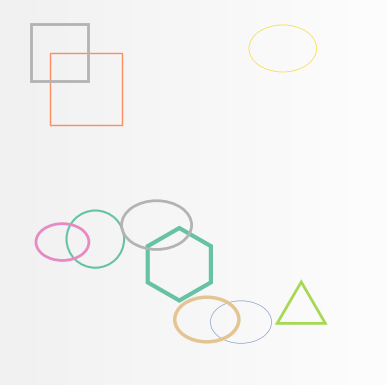[{"shape": "circle", "thickness": 1.5, "radius": 0.37, "center": [0.246, 0.379]}, {"shape": "hexagon", "thickness": 3, "radius": 0.47, "center": [0.463, 0.314]}, {"shape": "square", "thickness": 1, "radius": 0.47, "center": [0.222, 0.77]}, {"shape": "oval", "thickness": 0.5, "radius": 0.39, "center": [0.622, 0.163]}, {"shape": "oval", "thickness": 2, "radius": 0.34, "center": [0.161, 0.371]}, {"shape": "triangle", "thickness": 2, "radius": 0.36, "center": [0.777, 0.196]}, {"shape": "oval", "thickness": 0.5, "radius": 0.44, "center": [0.73, 0.874]}, {"shape": "oval", "thickness": 2.5, "radius": 0.41, "center": [0.534, 0.17]}, {"shape": "oval", "thickness": 2, "radius": 0.45, "center": [0.404, 0.415]}, {"shape": "square", "thickness": 2, "radius": 0.37, "center": [0.153, 0.864]}]